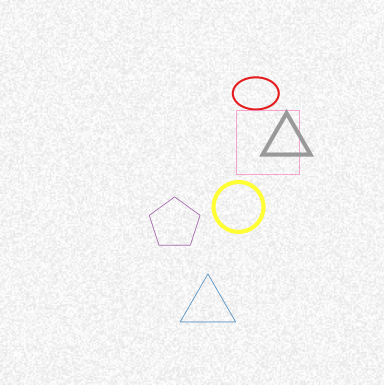[{"shape": "oval", "thickness": 1.5, "radius": 0.3, "center": [0.664, 0.757]}, {"shape": "triangle", "thickness": 0.5, "radius": 0.42, "center": [0.54, 0.205]}, {"shape": "pentagon", "thickness": 0.5, "radius": 0.35, "center": [0.454, 0.419]}, {"shape": "circle", "thickness": 3, "radius": 0.32, "center": [0.62, 0.462]}, {"shape": "square", "thickness": 0.5, "radius": 0.41, "center": [0.695, 0.632]}, {"shape": "triangle", "thickness": 3, "radius": 0.36, "center": [0.744, 0.634]}]